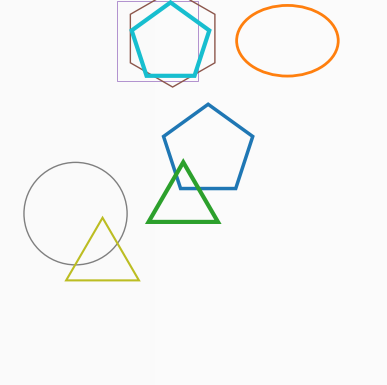[{"shape": "pentagon", "thickness": 2.5, "radius": 0.6, "center": [0.537, 0.608]}, {"shape": "oval", "thickness": 2, "radius": 0.66, "center": [0.742, 0.894]}, {"shape": "triangle", "thickness": 3, "radius": 0.52, "center": [0.473, 0.475]}, {"shape": "square", "thickness": 0.5, "radius": 0.52, "center": [0.407, 0.894]}, {"shape": "hexagon", "thickness": 1, "radius": 0.63, "center": [0.445, 0.9]}, {"shape": "circle", "thickness": 1, "radius": 0.67, "center": [0.195, 0.445]}, {"shape": "triangle", "thickness": 1.5, "radius": 0.54, "center": [0.265, 0.326]}, {"shape": "pentagon", "thickness": 3, "radius": 0.53, "center": [0.44, 0.888]}]